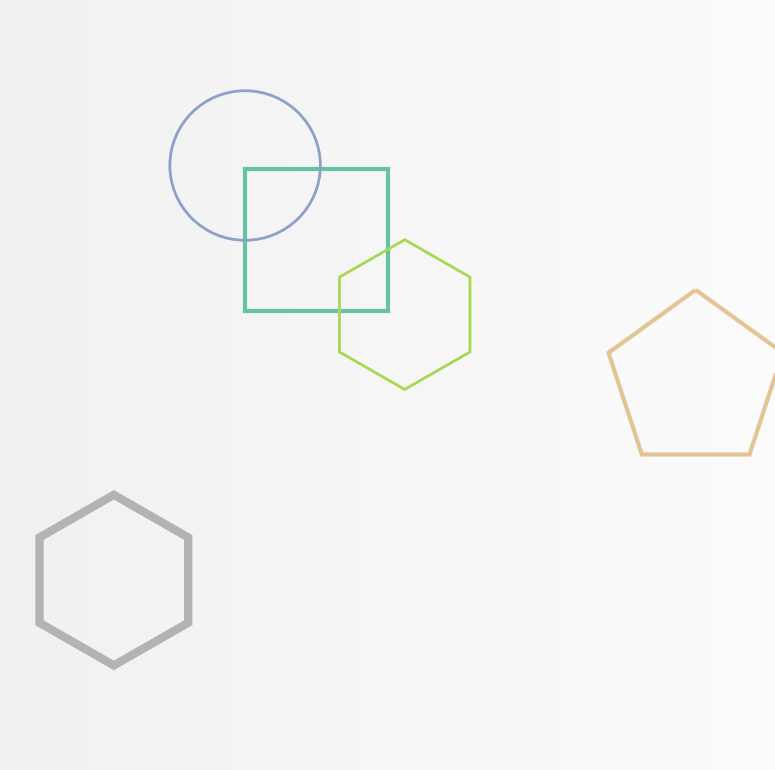[{"shape": "square", "thickness": 1.5, "radius": 0.46, "center": [0.408, 0.688]}, {"shape": "circle", "thickness": 1, "radius": 0.49, "center": [0.316, 0.785]}, {"shape": "hexagon", "thickness": 1, "radius": 0.49, "center": [0.522, 0.591]}, {"shape": "pentagon", "thickness": 1.5, "radius": 0.59, "center": [0.898, 0.505]}, {"shape": "hexagon", "thickness": 3, "radius": 0.55, "center": [0.147, 0.247]}]